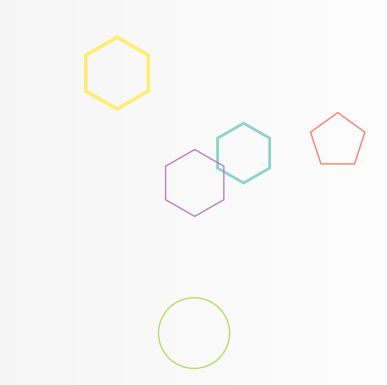[{"shape": "hexagon", "thickness": 2, "radius": 0.39, "center": [0.629, 0.602]}, {"shape": "pentagon", "thickness": 1, "radius": 0.37, "center": [0.872, 0.634]}, {"shape": "circle", "thickness": 1, "radius": 0.46, "center": [0.501, 0.135]}, {"shape": "hexagon", "thickness": 1, "radius": 0.43, "center": [0.502, 0.525]}, {"shape": "hexagon", "thickness": 2.5, "radius": 0.47, "center": [0.302, 0.81]}]